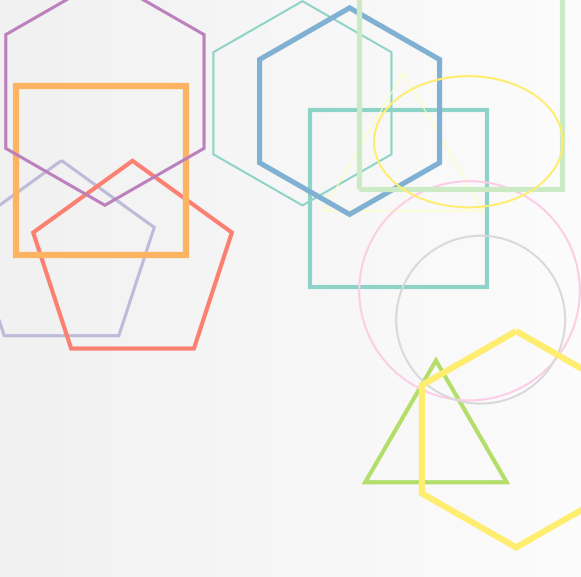[{"shape": "hexagon", "thickness": 1, "radius": 0.88, "center": [0.52, 0.82]}, {"shape": "square", "thickness": 2, "radius": 0.77, "center": [0.686, 0.656]}, {"shape": "triangle", "thickness": 0.5, "radius": 0.8, "center": [0.694, 0.714]}, {"shape": "pentagon", "thickness": 1.5, "radius": 0.84, "center": [0.106, 0.554]}, {"shape": "pentagon", "thickness": 2, "radius": 0.9, "center": [0.228, 0.541]}, {"shape": "hexagon", "thickness": 2.5, "radius": 0.89, "center": [0.601, 0.807]}, {"shape": "square", "thickness": 3, "radius": 0.73, "center": [0.174, 0.704]}, {"shape": "triangle", "thickness": 2, "radius": 0.7, "center": [0.75, 0.234]}, {"shape": "circle", "thickness": 1, "radius": 0.95, "center": [0.808, 0.496]}, {"shape": "circle", "thickness": 1, "radius": 0.73, "center": [0.827, 0.446]}, {"shape": "hexagon", "thickness": 1.5, "radius": 0.98, "center": [0.18, 0.841]}, {"shape": "square", "thickness": 2.5, "radius": 0.87, "center": [0.792, 0.846]}, {"shape": "oval", "thickness": 1, "radius": 0.81, "center": [0.806, 0.754]}, {"shape": "hexagon", "thickness": 3, "radius": 0.94, "center": [0.888, 0.238]}]